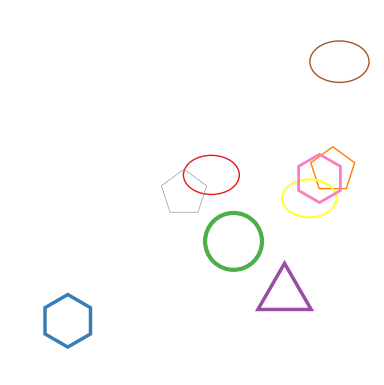[{"shape": "oval", "thickness": 1, "radius": 0.36, "center": [0.549, 0.546]}, {"shape": "hexagon", "thickness": 2.5, "radius": 0.34, "center": [0.176, 0.167]}, {"shape": "circle", "thickness": 3, "radius": 0.37, "center": [0.607, 0.373]}, {"shape": "triangle", "thickness": 2.5, "radius": 0.4, "center": [0.739, 0.236]}, {"shape": "pentagon", "thickness": 1, "radius": 0.3, "center": [0.864, 0.559]}, {"shape": "oval", "thickness": 1.5, "radius": 0.35, "center": [0.803, 0.485]}, {"shape": "oval", "thickness": 1, "radius": 0.38, "center": [0.882, 0.84]}, {"shape": "hexagon", "thickness": 2, "radius": 0.31, "center": [0.83, 0.537]}, {"shape": "pentagon", "thickness": 0.5, "radius": 0.31, "center": [0.478, 0.499]}]